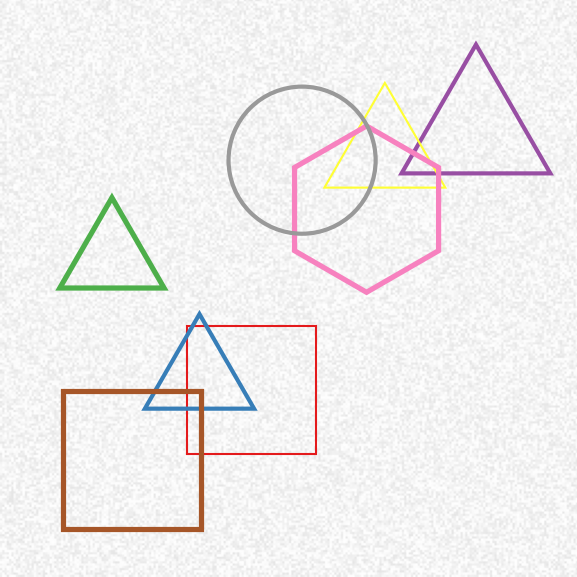[{"shape": "square", "thickness": 1, "radius": 0.56, "center": [0.435, 0.324]}, {"shape": "triangle", "thickness": 2, "radius": 0.55, "center": [0.345, 0.346]}, {"shape": "triangle", "thickness": 2.5, "radius": 0.52, "center": [0.194, 0.553]}, {"shape": "triangle", "thickness": 2, "radius": 0.74, "center": [0.824, 0.773]}, {"shape": "triangle", "thickness": 1, "radius": 0.6, "center": [0.666, 0.735]}, {"shape": "square", "thickness": 2.5, "radius": 0.6, "center": [0.229, 0.203]}, {"shape": "hexagon", "thickness": 2.5, "radius": 0.72, "center": [0.635, 0.637]}, {"shape": "circle", "thickness": 2, "radius": 0.64, "center": [0.523, 0.722]}]